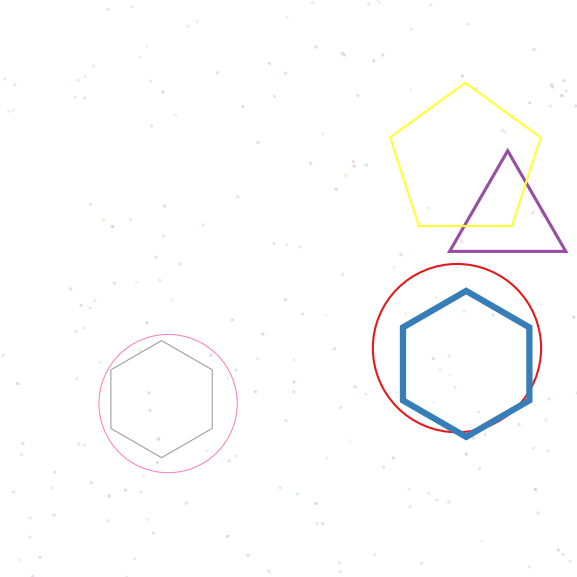[{"shape": "circle", "thickness": 1, "radius": 0.73, "center": [0.791, 0.396]}, {"shape": "hexagon", "thickness": 3, "radius": 0.63, "center": [0.807, 0.369]}, {"shape": "triangle", "thickness": 1.5, "radius": 0.58, "center": [0.879, 0.622]}, {"shape": "pentagon", "thickness": 1, "radius": 0.69, "center": [0.806, 0.719]}, {"shape": "circle", "thickness": 0.5, "radius": 0.6, "center": [0.291, 0.3]}, {"shape": "hexagon", "thickness": 0.5, "radius": 0.51, "center": [0.28, 0.308]}]